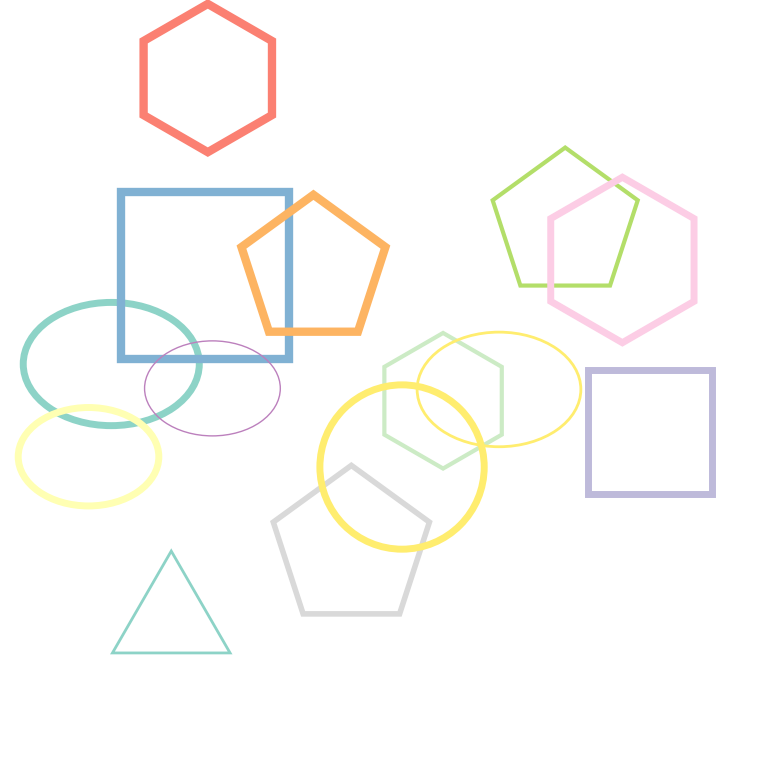[{"shape": "triangle", "thickness": 1, "radius": 0.44, "center": [0.222, 0.196]}, {"shape": "oval", "thickness": 2.5, "radius": 0.57, "center": [0.145, 0.527]}, {"shape": "oval", "thickness": 2.5, "radius": 0.46, "center": [0.115, 0.407]}, {"shape": "square", "thickness": 2.5, "radius": 0.4, "center": [0.844, 0.439]}, {"shape": "hexagon", "thickness": 3, "radius": 0.48, "center": [0.27, 0.899]}, {"shape": "square", "thickness": 3, "radius": 0.54, "center": [0.266, 0.642]}, {"shape": "pentagon", "thickness": 3, "radius": 0.49, "center": [0.407, 0.649]}, {"shape": "pentagon", "thickness": 1.5, "radius": 0.5, "center": [0.734, 0.709]}, {"shape": "hexagon", "thickness": 2.5, "radius": 0.54, "center": [0.808, 0.662]}, {"shape": "pentagon", "thickness": 2, "radius": 0.53, "center": [0.456, 0.289]}, {"shape": "oval", "thickness": 0.5, "radius": 0.44, "center": [0.276, 0.496]}, {"shape": "hexagon", "thickness": 1.5, "radius": 0.44, "center": [0.575, 0.48]}, {"shape": "circle", "thickness": 2.5, "radius": 0.53, "center": [0.522, 0.393]}, {"shape": "oval", "thickness": 1, "radius": 0.53, "center": [0.648, 0.494]}]